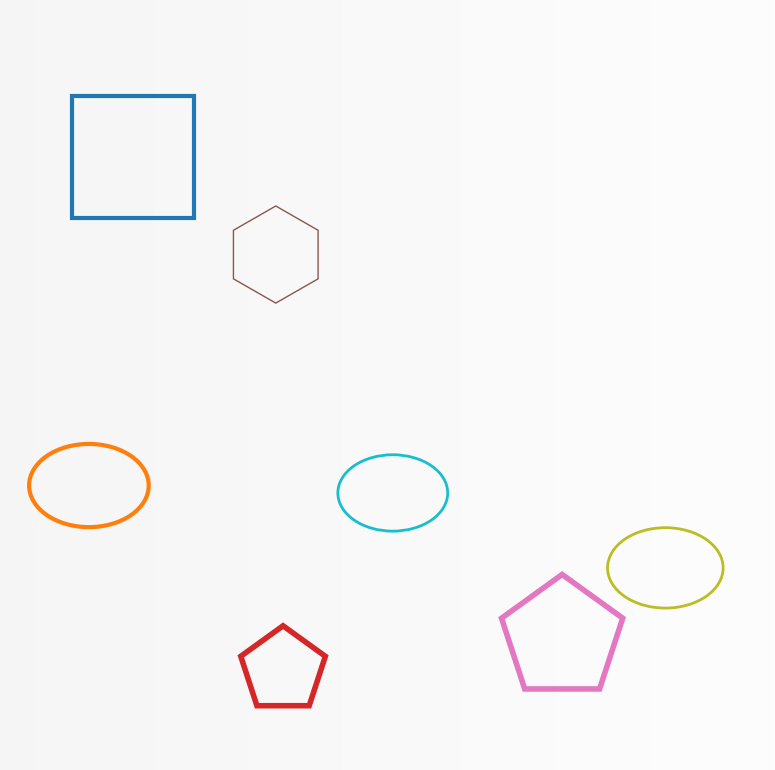[{"shape": "square", "thickness": 1.5, "radius": 0.39, "center": [0.171, 0.796]}, {"shape": "oval", "thickness": 1.5, "radius": 0.39, "center": [0.115, 0.369]}, {"shape": "pentagon", "thickness": 2, "radius": 0.29, "center": [0.365, 0.13]}, {"shape": "hexagon", "thickness": 0.5, "radius": 0.32, "center": [0.356, 0.669]}, {"shape": "pentagon", "thickness": 2, "radius": 0.41, "center": [0.725, 0.172]}, {"shape": "oval", "thickness": 1, "radius": 0.37, "center": [0.858, 0.263]}, {"shape": "oval", "thickness": 1, "radius": 0.35, "center": [0.507, 0.36]}]